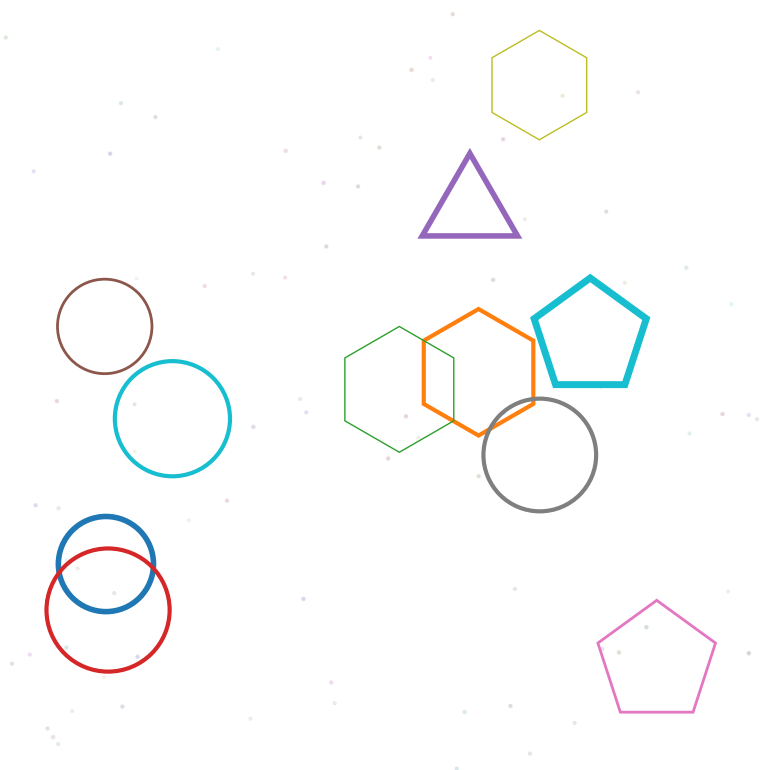[{"shape": "circle", "thickness": 2, "radius": 0.31, "center": [0.138, 0.267]}, {"shape": "hexagon", "thickness": 1.5, "radius": 0.41, "center": [0.621, 0.517]}, {"shape": "hexagon", "thickness": 0.5, "radius": 0.41, "center": [0.519, 0.494]}, {"shape": "circle", "thickness": 1.5, "radius": 0.4, "center": [0.14, 0.208]}, {"shape": "triangle", "thickness": 2, "radius": 0.36, "center": [0.61, 0.729]}, {"shape": "circle", "thickness": 1, "radius": 0.31, "center": [0.136, 0.576]}, {"shape": "pentagon", "thickness": 1, "radius": 0.4, "center": [0.853, 0.14]}, {"shape": "circle", "thickness": 1.5, "radius": 0.37, "center": [0.701, 0.409]}, {"shape": "hexagon", "thickness": 0.5, "radius": 0.35, "center": [0.7, 0.889]}, {"shape": "circle", "thickness": 1.5, "radius": 0.37, "center": [0.224, 0.456]}, {"shape": "pentagon", "thickness": 2.5, "radius": 0.38, "center": [0.767, 0.562]}]